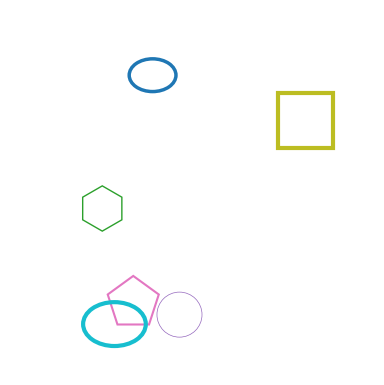[{"shape": "oval", "thickness": 2.5, "radius": 0.3, "center": [0.396, 0.805]}, {"shape": "hexagon", "thickness": 1, "radius": 0.29, "center": [0.266, 0.458]}, {"shape": "circle", "thickness": 0.5, "radius": 0.29, "center": [0.466, 0.183]}, {"shape": "pentagon", "thickness": 1.5, "radius": 0.35, "center": [0.346, 0.214]}, {"shape": "square", "thickness": 3, "radius": 0.36, "center": [0.793, 0.686]}, {"shape": "oval", "thickness": 3, "radius": 0.41, "center": [0.297, 0.158]}]